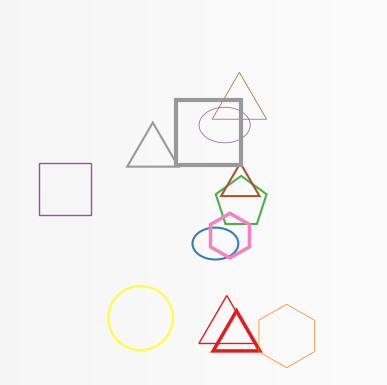[{"shape": "triangle", "thickness": 1, "radius": 0.42, "center": [0.585, 0.149]}, {"shape": "triangle", "thickness": 2.5, "radius": 0.35, "center": [0.61, 0.123]}, {"shape": "oval", "thickness": 1.5, "radius": 0.3, "center": [0.556, 0.367]}, {"shape": "pentagon", "thickness": 1.5, "radius": 0.34, "center": [0.622, 0.474]}, {"shape": "square", "thickness": 1, "radius": 0.34, "center": [0.167, 0.509]}, {"shape": "oval", "thickness": 0.5, "radius": 0.33, "center": [0.58, 0.675]}, {"shape": "hexagon", "thickness": 0.5, "radius": 0.41, "center": [0.74, 0.127]}, {"shape": "circle", "thickness": 1.5, "radius": 0.42, "center": [0.363, 0.174]}, {"shape": "triangle", "thickness": 1.5, "radius": 0.29, "center": [0.62, 0.519]}, {"shape": "triangle", "thickness": 0.5, "radius": 0.41, "center": [0.618, 0.731]}, {"shape": "hexagon", "thickness": 2.5, "radius": 0.29, "center": [0.593, 0.388]}, {"shape": "square", "thickness": 3, "radius": 0.42, "center": [0.538, 0.656]}, {"shape": "triangle", "thickness": 1.5, "radius": 0.38, "center": [0.394, 0.605]}]